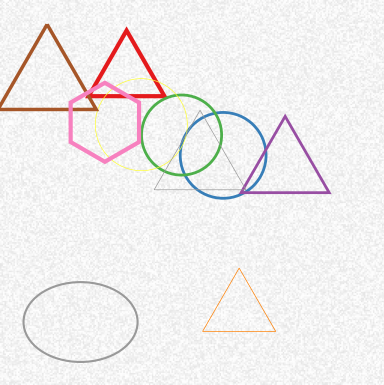[{"shape": "triangle", "thickness": 3, "radius": 0.57, "center": [0.329, 0.807]}, {"shape": "circle", "thickness": 2, "radius": 0.56, "center": [0.58, 0.596]}, {"shape": "circle", "thickness": 2, "radius": 0.52, "center": [0.472, 0.649]}, {"shape": "triangle", "thickness": 2, "radius": 0.66, "center": [0.741, 0.566]}, {"shape": "triangle", "thickness": 0.5, "radius": 0.55, "center": [0.621, 0.194]}, {"shape": "circle", "thickness": 0.5, "radius": 0.6, "center": [0.367, 0.676]}, {"shape": "triangle", "thickness": 2.5, "radius": 0.74, "center": [0.122, 0.789]}, {"shape": "hexagon", "thickness": 3, "radius": 0.51, "center": [0.272, 0.682]}, {"shape": "oval", "thickness": 1.5, "radius": 0.74, "center": [0.209, 0.164]}, {"shape": "triangle", "thickness": 0.5, "radius": 0.69, "center": [0.52, 0.576]}]